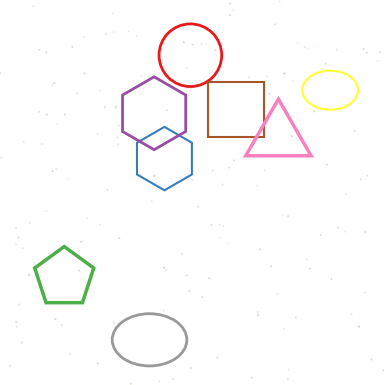[{"shape": "circle", "thickness": 2, "radius": 0.41, "center": [0.494, 0.857]}, {"shape": "hexagon", "thickness": 1.5, "radius": 0.41, "center": [0.427, 0.588]}, {"shape": "pentagon", "thickness": 2.5, "radius": 0.4, "center": [0.167, 0.279]}, {"shape": "hexagon", "thickness": 2, "radius": 0.47, "center": [0.4, 0.706]}, {"shape": "oval", "thickness": 1.5, "radius": 0.36, "center": [0.858, 0.766]}, {"shape": "square", "thickness": 1.5, "radius": 0.36, "center": [0.613, 0.715]}, {"shape": "triangle", "thickness": 2.5, "radius": 0.49, "center": [0.723, 0.644]}, {"shape": "oval", "thickness": 2, "radius": 0.48, "center": [0.388, 0.117]}]